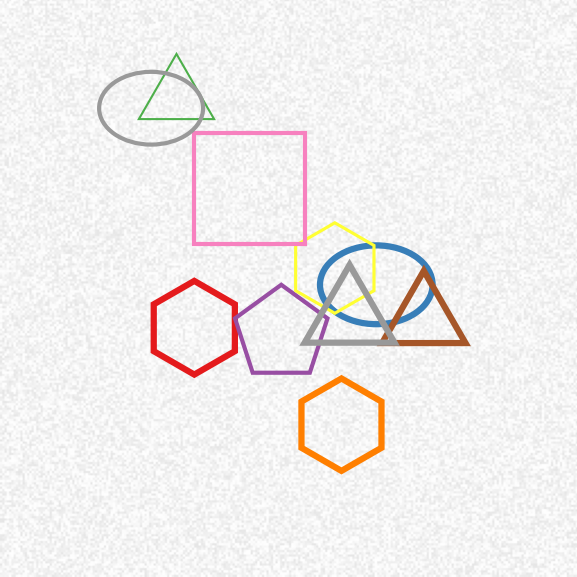[{"shape": "hexagon", "thickness": 3, "radius": 0.41, "center": [0.336, 0.432]}, {"shape": "oval", "thickness": 3, "radius": 0.49, "center": [0.652, 0.506]}, {"shape": "triangle", "thickness": 1, "radius": 0.38, "center": [0.306, 0.831]}, {"shape": "pentagon", "thickness": 2, "radius": 0.42, "center": [0.487, 0.422]}, {"shape": "hexagon", "thickness": 3, "radius": 0.4, "center": [0.591, 0.264]}, {"shape": "hexagon", "thickness": 1.5, "radius": 0.39, "center": [0.58, 0.535]}, {"shape": "triangle", "thickness": 3, "radius": 0.42, "center": [0.734, 0.447]}, {"shape": "square", "thickness": 2, "radius": 0.48, "center": [0.432, 0.672]}, {"shape": "triangle", "thickness": 3, "radius": 0.45, "center": [0.605, 0.451]}, {"shape": "oval", "thickness": 2, "radius": 0.45, "center": [0.262, 0.812]}]